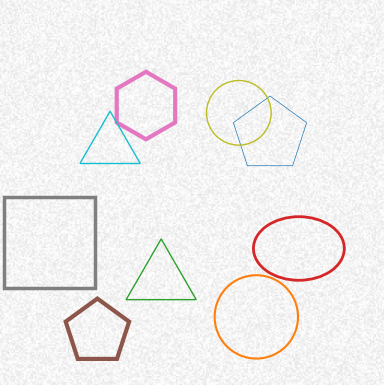[{"shape": "pentagon", "thickness": 0.5, "radius": 0.5, "center": [0.701, 0.65]}, {"shape": "circle", "thickness": 1.5, "radius": 0.54, "center": [0.666, 0.177]}, {"shape": "triangle", "thickness": 1, "radius": 0.53, "center": [0.419, 0.274]}, {"shape": "oval", "thickness": 2, "radius": 0.59, "center": [0.776, 0.355]}, {"shape": "pentagon", "thickness": 3, "radius": 0.43, "center": [0.253, 0.138]}, {"shape": "hexagon", "thickness": 3, "radius": 0.44, "center": [0.379, 0.726]}, {"shape": "square", "thickness": 2.5, "radius": 0.59, "center": [0.128, 0.37]}, {"shape": "circle", "thickness": 1, "radius": 0.42, "center": [0.62, 0.707]}, {"shape": "triangle", "thickness": 1, "radius": 0.45, "center": [0.286, 0.621]}]